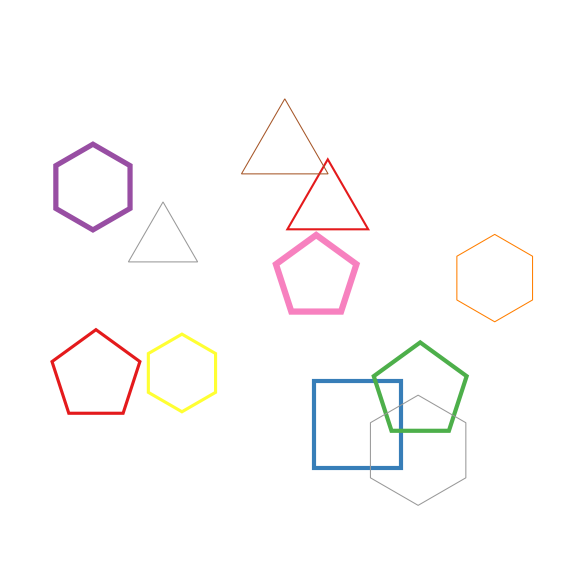[{"shape": "pentagon", "thickness": 1.5, "radius": 0.4, "center": [0.166, 0.348]}, {"shape": "triangle", "thickness": 1, "radius": 0.4, "center": [0.568, 0.642]}, {"shape": "square", "thickness": 2, "radius": 0.38, "center": [0.62, 0.264]}, {"shape": "pentagon", "thickness": 2, "radius": 0.42, "center": [0.728, 0.322]}, {"shape": "hexagon", "thickness": 2.5, "radius": 0.37, "center": [0.161, 0.675]}, {"shape": "hexagon", "thickness": 0.5, "radius": 0.38, "center": [0.857, 0.518]}, {"shape": "hexagon", "thickness": 1.5, "radius": 0.34, "center": [0.315, 0.353]}, {"shape": "triangle", "thickness": 0.5, "radius": 0.43, "center": [0.493, 0.741]}, {"shape": "pentagon", "thickness": 3, "radius": 0.37, "center": [0.548, 0.519]}, {"shape": "hexagon", "thickness": 0.5, "radius": 0.48, "center": [0.724, 0.219]}, {"shape": "triangle", "thickness": 0.5, "radius": 0.35, "center": [0.282, 0.58]}]